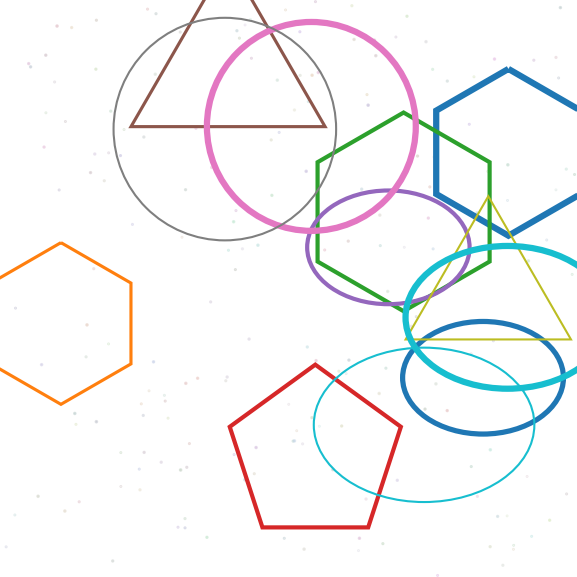[{"shape": "oval", "thickness": 2.5, "radius": 0.7, "center": [0.836, 0.345]}, {"shape": "hexagon", "thickness": 3, "radius": 0.72, "center": [0.88, 0.735]}, {"shape": "hexagon", "thickness": 1.5, "radius": 0.7, "center": [0.106, 0.439]}, {"shape": "hexagon", "thickness": 2, "radius": 0.86, "center": [0.699, 0.632]}, {"shape": "pentagon", "thickness": 2, "radius": 0.78, "center": [0.546, 0.212]}, {"shape": "oval", "thickness": 2, "radius": 0.7, "center": [0.673, 0.571]}, {"shape": "triangle", "thickness": 1.5, "radius": 0.97, "center": [0.395, 0.877]}, {"shape": "circle", "thickness": 3, "radius": 0.9, "center": [0.539, 0.78]}, {"shape": "circle", "thickness": 1, "radius": 0.96, "center": [0.389, 0.776]}, {"shape": "triangle", "thickness": 1, "radius": 0.83, "center": [0.846, 0.494]}, {"shape": "oval", "thickness": 1, "radius": 0.95, "center": [0.734, 0.263]}, {"shape": "oval", "thickness": 3, "radius": 0.88, "center": [0.879, 0.45]}]